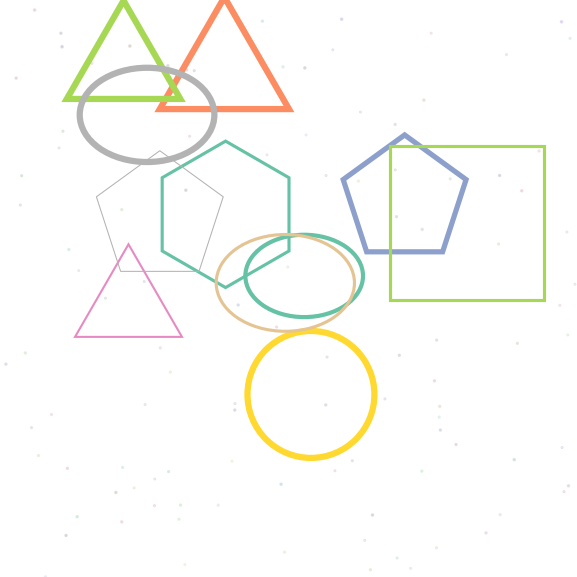[{"shape": "hexagon", "thickness": 1.5, "radius": 0.63, "center": [0.391, 0.628]}, {"shape": "oval", "thickness": 2, "radius": 0.51, "center": [0.527, 0.521]}, {"shape": "triangle", "thickness": 3, "radius": 0.65, "center": [0.389, 0.875]}, {"shape": "pentagon", "thickness": 2.5, "radius": 0.56, "center": [0.701, 0.654]}, {"shape": "triangle", "thickness": 1, "radius": 0.53, "center": [0.222, 0.469]}, {"shape": "triangle", "thickness": 3, "radius": 0.57, "center": [0.214, 0.885]}, {"shape": "square", "thickness": 1.5, "radius": 0.67, "center": [0.809, 0.613]}, {"shape": "circle", "thickness": 3, "radius": 0.55, "center": [0.538, 0.316]}, {"shape": "oval", "thickness": 1.5, "radius": 0.6, "center": [0.494, 0.509]}, {"shape": "pentagon", "thickness": 0.5, "radius": 0.58, "center": [0.277, 0.623]}, {"shape": "oval", "thickness": 3, "radius": 0.58, "center": [0.255, 0.8]}]